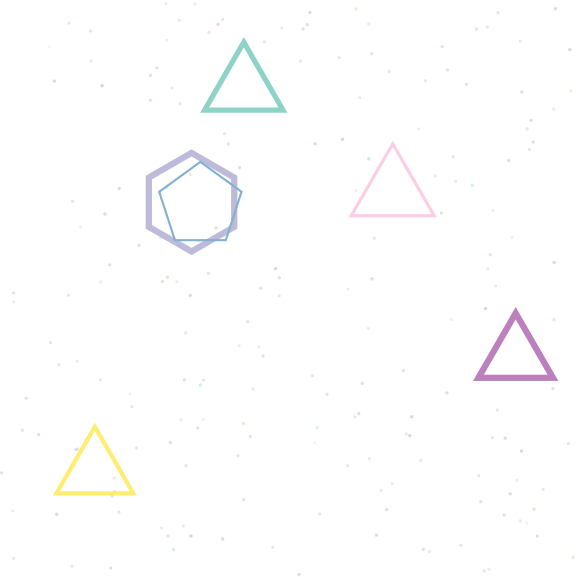[{"shape": "triangle", "thickness": 2.5, "radius": 0.39, "center": [0.422, 0.848]}, {"shape": "hexagon", "thickness": 3, "radius": 0.43, "center": [0.332, 0.649]}, {"shape": "pentagon", "thickness": 1, "radius": 0.37, "center": [0.347, 0.644]}, {"shape": "triangle", "thickness": 1.5, "radius": 0.41, "center": [0.68, 0.667]}, {"shape": "triangle", "thickness": 3, "radius": 0.37, "center": [0.893, 0.382]}, {"shape": "triangle", "thickness": 2, "radius": 0.38, "center": [0.164, 0.183]}]